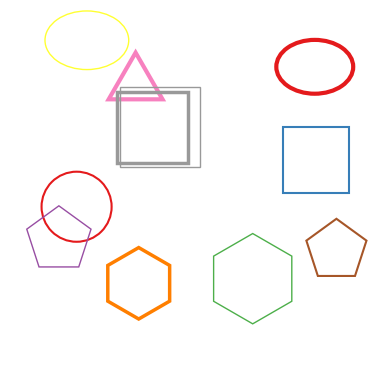[{"shape": "oval", "thickness": 3, "radius": 0.5, "center": [0.818, 0.826]}, {"shape": "circle", "thickness": 1.5, "radius": 0.45, "center": [0.199, 0.463]}, {"shape": "square", "thickness": 1.5, "radius": 0.43, "center": [0.821, 0.585]}, {"shape": "hexagon", "thickness": 1, "radius": 0.59, "center": [0.656, 0.276]}, {"shape": "pentagon", "thickness": 1, "radius": 0.44, "center": [0.153, 0.378]}, {"shape": "hexagon", "thickness": 2.5, "radius": 0.46, "center": [0.36, 0.264]}, {"shape": "oval", "thickness": 1, "radius": 0.54, "center": [0.226, 0.895]}, {"shape": "pentagon", "thickness": 1.5, "radius": 0.41, "center": [0.874, 0.35]}, {"shape": "triangle", "thickness": 3, "radius": 0.4, "center": [0.352, 0.782]}, {"shape": "square", "thickness": 1, "radius": 0.52, "center": [0.416, 0.67]}, {"shape": "square", "thickness": 2.5, "radius": 0.46, "center": [0.397, 0.669]}]